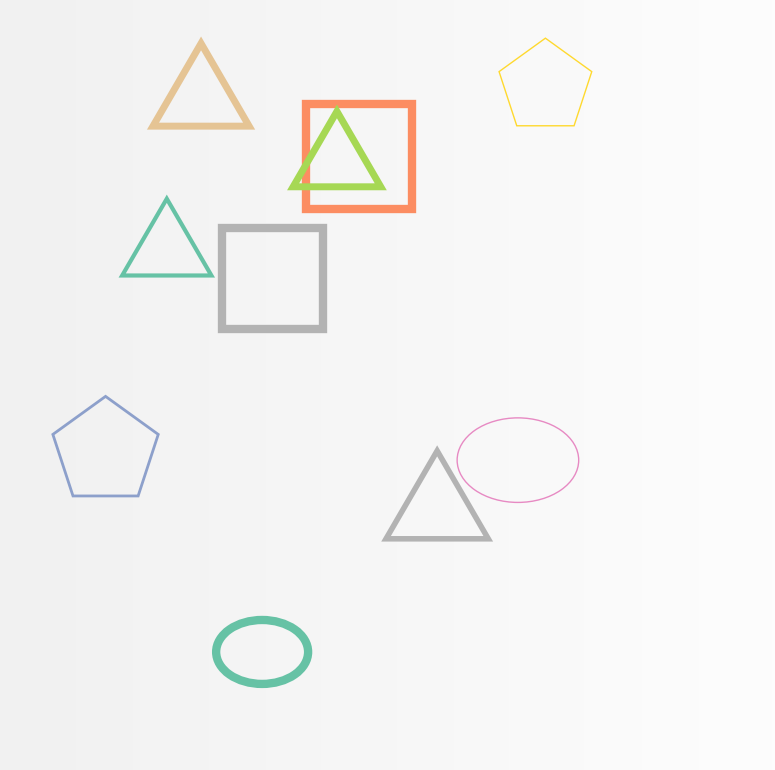[{"shape": "triangle", "thickness": 1.5, "radius": 0.33, "center": [0.215, 0.675]}, {"shape": "oval", "thickness": 3, "radius": 0.3, "center": [0.338, 0.153]}, {"shape": "square", "thickness": 3, "radius": 0.34, "center": [0.463, 0.797]}, {"shape": "pentagon", "thickness": 1, "radius": 0.36, "center": [0.136, 0.414]}, {"shape": "oval", "thickness": 0.5, "radius": 0.39, "center": [0.668, 0.402]}, {"shape": "triangle", "thickness": 2.5, "radius": 0.33, "center": [0.435, 0.79]}, {"shape": "pentagon", "thickness": 0.5, "radius": 0.31, "center": [0.704, 0.888]}, {"shape": "triangle", "thickness": 2.5, "radius": 0.36, "center": [0.259, 0.872]}, {"shape": "square", "thickness": 3, "radius": 0.33, "center": [0.352, 0.638]}, {"shape": "triangle", "thickness": 2, "radius": 0.38, "center": [0.564, 0.338]}]